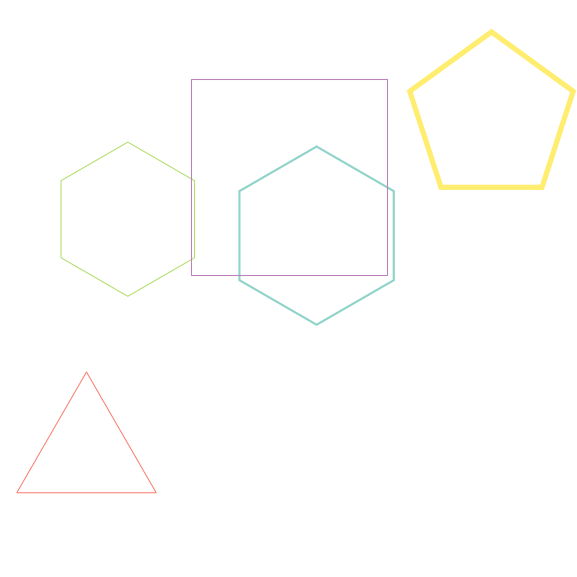[{"shape": "hexagon", "thickness": 1, "radius": 0.77, "center": [0.548, 0.591]}, {"shape": "triangle", "thickness": 0.5, "radius": 0.7, "center": [0.15, 0.216]}, {"shape": "hexagon", "thickness": 0.5, "radius": 0.67, "center": [0.221, 0.62]}, {"shape": "square", "thickness": 0.5, "radius": 0.85, "center": [0.501, 0.692]}, {"shape": "pentagon", "thickness": 2.5, "radius": 0.74, "center": [0.851, 0.795]}]